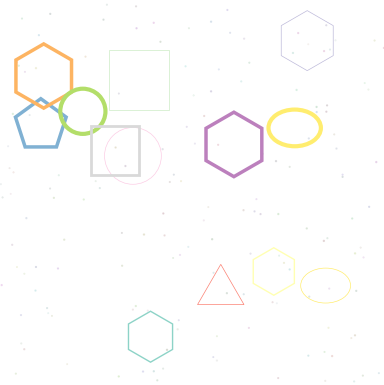[{"shape": "hexagon", "thickness": 1, "radius": 0.33, "center": [0.391, 0.125]}, {"shape": "hexagon", "thickness": 1, "radius": 0.31, "center": [0.711, 0.295]}, {"shape": "hexagon", "thickness": 0.5, "radius": 0.39, "center": [0.798, 0.894]}, {"shape": "triangle", "thickness": 0.5, "radius": 0.35, "center": [0.573, 0.244]}, {"shape": "pentagon", "thickness": 2.5, "radius": 0.35, "center": [0.106, 0.674]}, {"shape": "hexagon", "thickness": 2.5, "radius": 0.42, "center": [0.114, 0.803]}, {"shape": "circle", "thickness": 3, "radius": 0.29, "center": [0.215, 0.711]}, {"shape": "circle", "thickness": 0.5, "radius": 0.37, "center": [0.345, 0.595]}, {"shape": "square", "thickness": 2, "radius": 0.31, "center": [0.298, 0.609]}, {"shape": "hexagon", "thickness": 2.5, "radius": 0.42, "center": [0.608, 0.625]}, {"shape": "square", "thickness": 0.5, "radius": 0.39, "center": [0.362, 0.791]}, {"shape": "oval", "thickness": 3, "radius": 0.34, "center": [0.765, 0.668]}, {"shape": "oval", "thickness": 0.5, "radius": 0.32, "center": [0.846, 0.258]}]